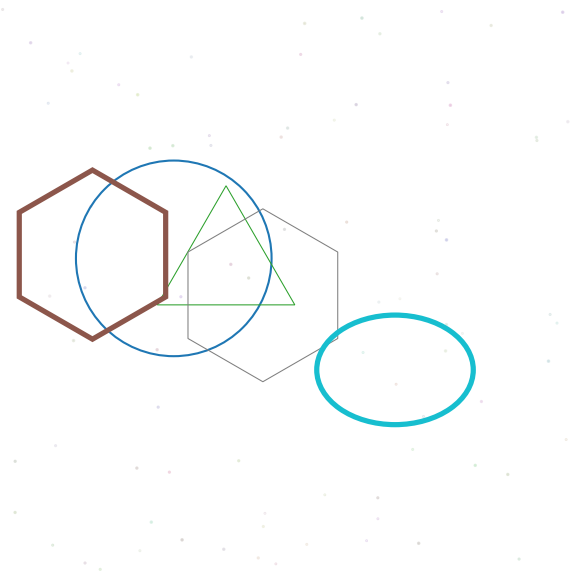[{"shape": "circle", "thickness": 1, "radius": 0.85, "center": [0.301, 0.552]}, {"shape": "triangle", "thickness": 0.5, "radius": 0.69, "center": [0.391, 0.54]}, {"shape": "hexagon", "thickness": 2.5, "radius": 0.73, "center": [0.16, 0.558]}, {"shape": "hexagon", "thickness": 0.5, "radius": 0.75, "center": [0.455, 0.488]}, {"shape": "oval", "thickness": 2.5, "radius": 0.68, "center": [0.684, 0.359]}]